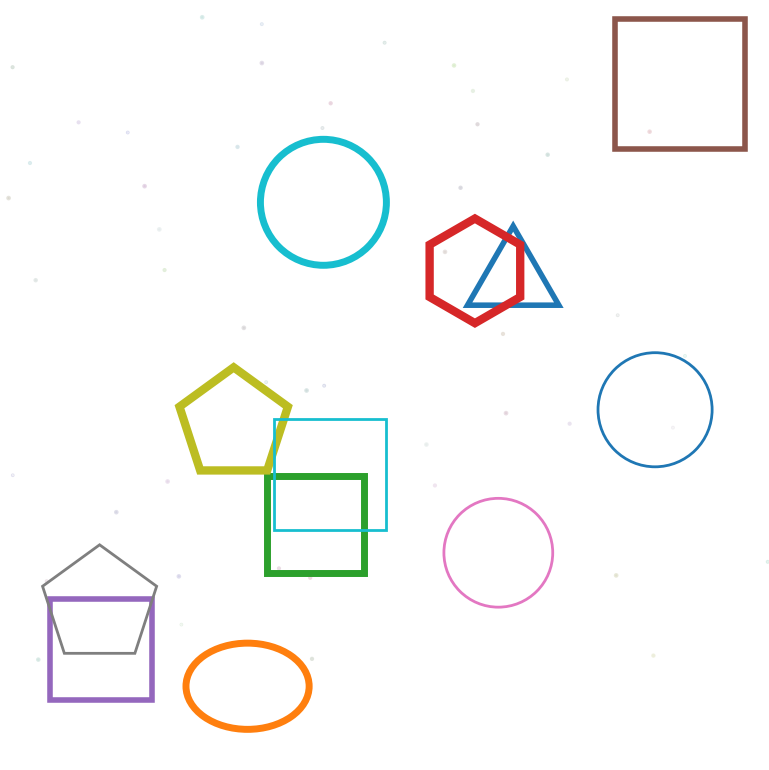[{"shape": "circle", "thickness": 1, "radius": 0.37, "center": [0.851, 0.468]}, {"shape": "triangle", "thickness": 2, "radius": 0.34, "center": [0.666, 0.638]}, {"shape": "oval", "thickness": 2.5, "radius": 0.4, "center": [0.322, 0.109]}, {"shape": "square", "thickness": 2.5, "radius": 0.32, "center": [0.41, 0.319]}, {"shape": "hexagon", "thickness": 3, "radius": 0.34, "center": [0.617, 0.648]}, {"shape": "square", "thickness": 2, "radius": 0.33, "center": [0.132, 0.157]}, {"shape": "square", "thickness": 2, "radius": 0.42, "center": [0.883, 0.891]}, {"shape": "circle", "thickness": 1, "radius": 0.35, "center": [0.647, 0.282]}, {"shape": "pentagon", "thickness": 1, "radius": 0.39, "center": [0.129, 0.215]}, {"shape": "pentagon", "thickness": 3, "radius": 0.37, "center": [0.303, 0.449]}, {"shape": "circle", "thickness": 2.5, "radius": 0.41, "center": [0.42, 0.737]}, {"shape": "square", "thickness": 1, "radius": 0.36, "center": [0.429, 0.383]}]